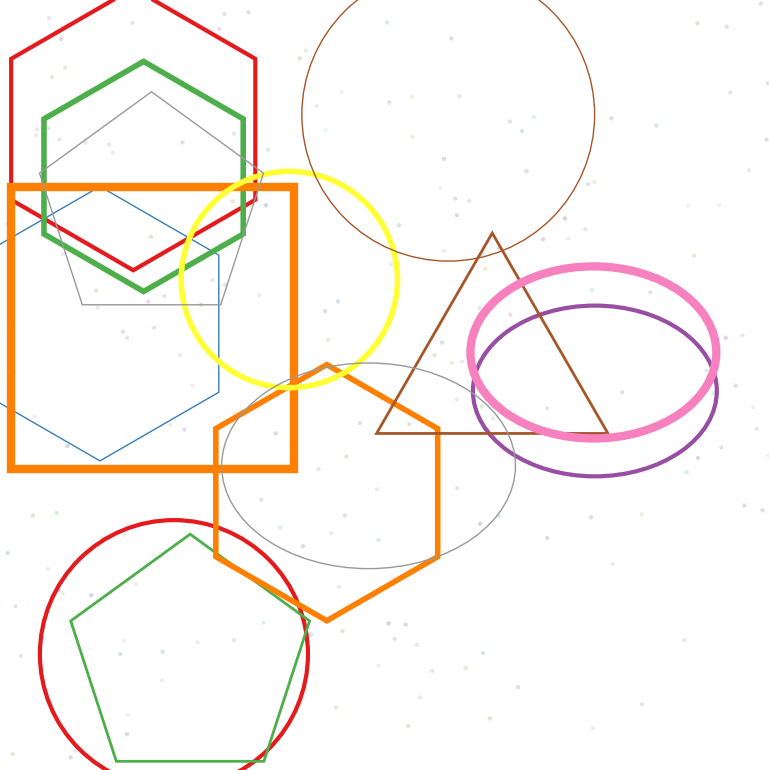[{"shape": "circle", "thickness": 1.5, "radius": 0.87, "center": [0.226, 0.15]}, {"shape": "hexagon", "thickness": 1.5, "radius": 0.92, "center": [0.173, 0.832]}, {"shape": "hexagon", "thickness": 0.5, "radius": 0.89, "center": [0.13, 0.58]}, {"shape": "pentagon", "thickness": 1, "radius": 0.82, "center": [0.247, 0.143]}, {"shape": "hexagon", "thickness": 2, "radius": 0.75, "center": [0.186, 0.771]}, {"shape": "oval", "thickness": 1.5, "radius": 0.79, "center": [0.773, 0.492]}, {"shape": "square", "thickness": 3, "radius": 0.92, "center": [0.198, 0.574]}, {"shape": "hexagon", "thickness": 2, "radius": 0.83, "center": [0.424, 0.36]}, {"shape": "circle", "thickness": 2, "radius": 0.7, "center": [0.376, 0.637]}, {"shape": "circle", "thickness": 0.5, "radius": 0.95, "center": [0.582, 0.851]}, {"shape": "triangle", "thickness": 1, "radius": 0.87, "center": [0.639, 0.524]}, {"shape": "oval", "thickness": 3, "radius": 0.8, "center": [0.771, 0.542]}, {"shape": "oval", "thickness": 0.5, "radius": 0.95, "center": [0.479, 0.395]}, {"shape": "pentagon", "thickness": 0.5, "radius": 0.76, "center": [0.197, 0.728]}]